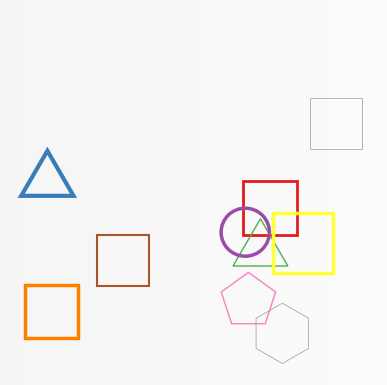[{"shape": "square", "thickness": 2, "radius": 0.35, "center": [0.696, 0.46]}, {"shape": "triangle", "thickness": 3, "radius": 0.39, "center": [0.122, 0.53]}, {"shape": "triangle", "thickness": 1, "radius": 0.41, "center": [0.672, 0.35]}, {"shape": "circle", "thickness": 2.5, "radius": 0.31, "center": [0.633, 0.397]}, {"shape": "square", "thickness": 2.5, "radius": 0.35, "center": [0.133, 0.191]}, {"shape": "square", "thickness": 2.5, "radius": 0.39, "center": [0.781, 0.368]}, {"shape": "square", "thickness": 1.5, "radius": 0.33, "center": [0.317, 0.324]}, {"shape": "pentagon", "thickness": 1, "radius": 0.37, "center": [0.641, 0.219]}, {"shape": "square", "thickness": 0.5, "radius": 0.33, "center": [0.867, 0.68]}, {"shape": "hexagon", "thickness": 0.5, "radius": 0.39, "center": [0.729, 0.134]}]